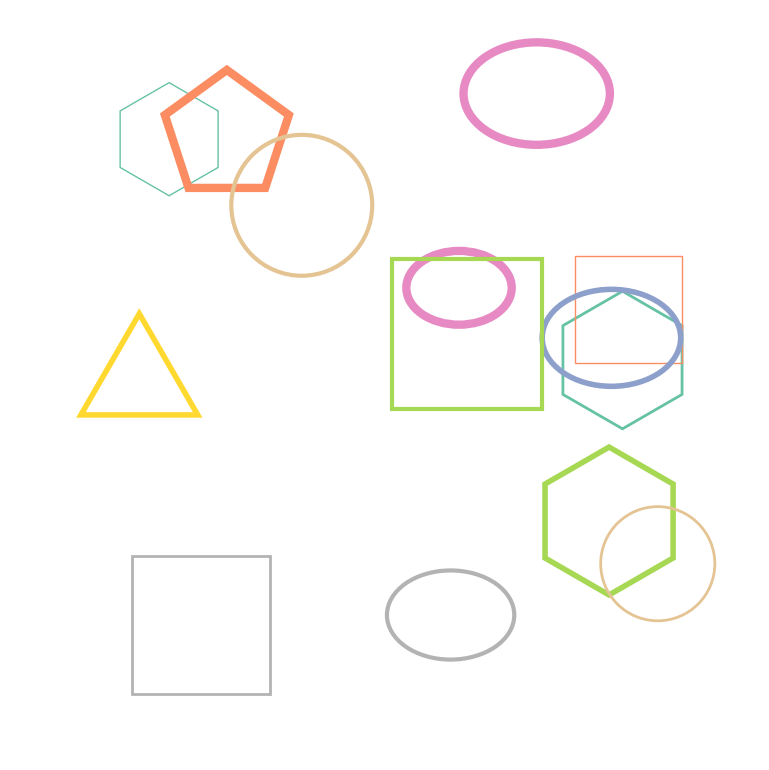[{"shape": "hexagon", "thickness": 1, "radius": 0.45, "center": [0.808, 0.532]}, {"shape": "hexagon", "thickness": 0.5, "radius": 0.37, "center": [0.22, 0.819]}, {"shape": "pentagon", "thickness": 3, "radius": 0.42, "center": [0.295, 0.824]}, {"shape": "square", "thickness": 0.5, "radius": 0.35, "center": [0.816, 0.598]}, {"shape": "oval", "thickness": 2, "radius": 0.45, "center": [0.794, 0.561]}, {"shape": "oval", "thickness": 3, "radius": 0.48, "center": [0.697, 0.878]}, {"shape": "oval", "thickness": 3, "radius": 0.34, "center": [0.596, 0.626]}, {"shape": "square", "thickness": 1.5, "radius": 0.49, "center": [0.606, 0.567]}, {"shape": "hexagon", "thickness": 2, "radius": 0.48, "center": [0.791, 0.323]}, {"shape": "triangle", "thickness": 2, "radius": 0.44, "center": [0.181, 0.505]}, {"shape": "circle", "thickness": 1.5, "radius": 0.46, "center": [0.392, 0.733]}, {"shape": "circle", "thickness": 1, "radius": 0.37, "center": [0.854, 0.268]}, {"shape": "oval", "thickness": 1.5, "radius": 0.41, "center": [0.585, 0.201]}, {"shape": "square", "thickness": 1, "radius": 0.45, "center": [0.261, 0.188]}]